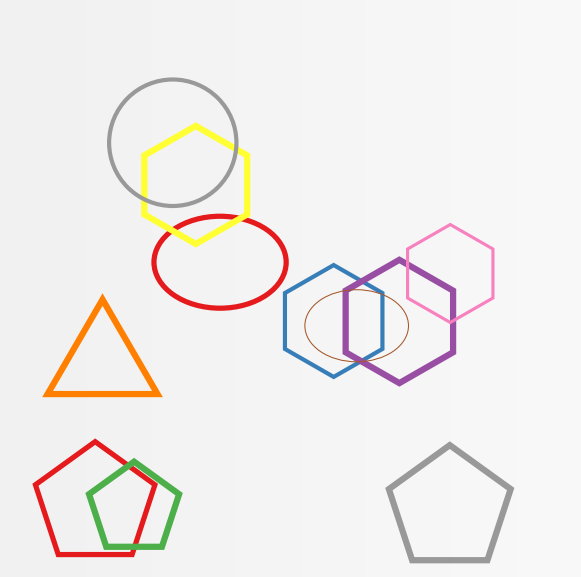[{"shape": "oval", "thickness": 2.5, "radius": 0.57, "center": [0.379, 0.545]}, {"shape": "pentagon", "thickness": 2.5, "radius": 0.54, "center": [0.164, 0.126]}, {"shape": "hexagon", "thickness": 2, "radius": 0.48, "center": [0.574, 0.443]}, {"shape": "pentagon", "thickness": 3, "radius": 0.41, "center": [0.231, 0.118]}, {"shape": "hexagon", "thickness": 3, "radius": 0.53, "center": [0.687, 0.442]}, {"shape": "triangle", "thickness": 3, "radius": 0.55, "center": [0.176, 0.371]}, {"shape": "hexagon", "thickness": 3, "radius": 0.51, "center": [0.337, 0.679]}, {"shape": "oval", "thickness": 0.5, "radius": 0.45, "center": [0.614, 0.435]}, {"shape": "hexagon", "thickness": 1.5, "radius": 0.42, "center": [0.775, 0.526]}, {"shape": "circle", "thickness": 2, "radius": 0.55, "center": [0.297, 0.752]}, {"shape": "pentagon", "thickness": 3, "radius": 0.55, "center": [0.774, 0.118]}]